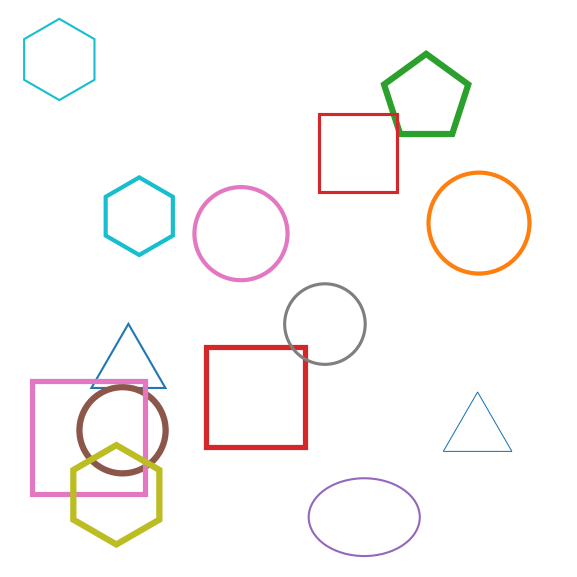[{"shape": "triangle", "thickness": 0.5, "radius": 0.34, "center": [0.827, 0.252]}, {"shape": "triangle", "thickness": 1, "radius": 0.37, "center": [0.222, 0.364]}, {"shape": "circle", "thickness": 2, "radius": 0.44, "center": [0.829, 0.613]}, {"shape": "pentagon", "thickness": 3, "radius": 0.38, "center": [0.738, 0.829]}, {"shape": "square", "thickness": 1.5, "radius": 0.34, "center": [0.62, 0.734]}, {"shape": "square", "thickness": 2.5, "radius": 0.43, "center": [0.443, 0.312]}, {"shape": "oval", "thickness": 1, "radius": 0.48, "center": [0.631, 0.104]}, {"shape": "circle", "thickness": 3, "radius": 0.37, "center": [0.212, 0.254]}, {"shape": "square", "thickness": 2.5, "radius": 0.49, "center": [0.153, 0.242]}, {"shape": "circle", "thickness": 2, "radius": 0.4, "center": [0.417, 0.595]}, {"shape": "circle", "thickness": 1.5, "radius": 0.35, "center": [0.563, 0.438]}, {"shape": "hexagon", "thickness": 3, "radius": 0.43, "center": [0.201, 0.142]}, {"shape": "hexagon", "thickness": 2, "radius": 0.34, "center": [0.241, 0.625]}, {"shape": "hexagon", "thickness": 1, "radius": 0.35, "center": [0.103, 0.896]}]